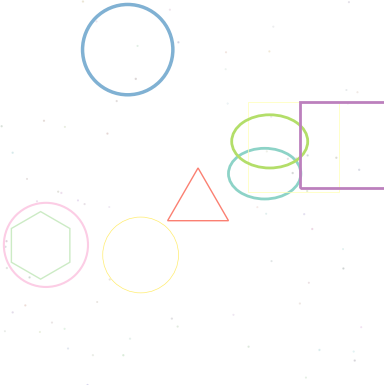[{"shape": "oval", "thickness": 2, "radius": 0.47, "center": [0.687, 0.549]}, {"shape": "square", "thickness": 0.5, "radius": 0.59, "center": [0.762, 0.618]}, {"shape": "triangle", "thickness": 1, "radius": 0.46, "center": [0.514, 0.472]}, {"shape": "circle", "thickness": 2.5, "radius": 0.59, "center": [0.332, 0.871]}, {"shape": "oval", "thickness": 2, "radius": 0.49, "center": [0.701, 0.633]}, {"shape": "circle", "thickness": 1.5, "radius": 0.55, "center": [0.119, 0.364]}, {"shape": "square", "thickness": 2, "radius": 0.56, "center": [0.891, 0.623]}, {"shape": "hexagon", "thickness": 1, "radius": 0.44, "center": [0.106, 0.363]}, {"shape": "circle", "thickness": 0.5, "radius": 0.49, "center": [0.365, 0.338]}]